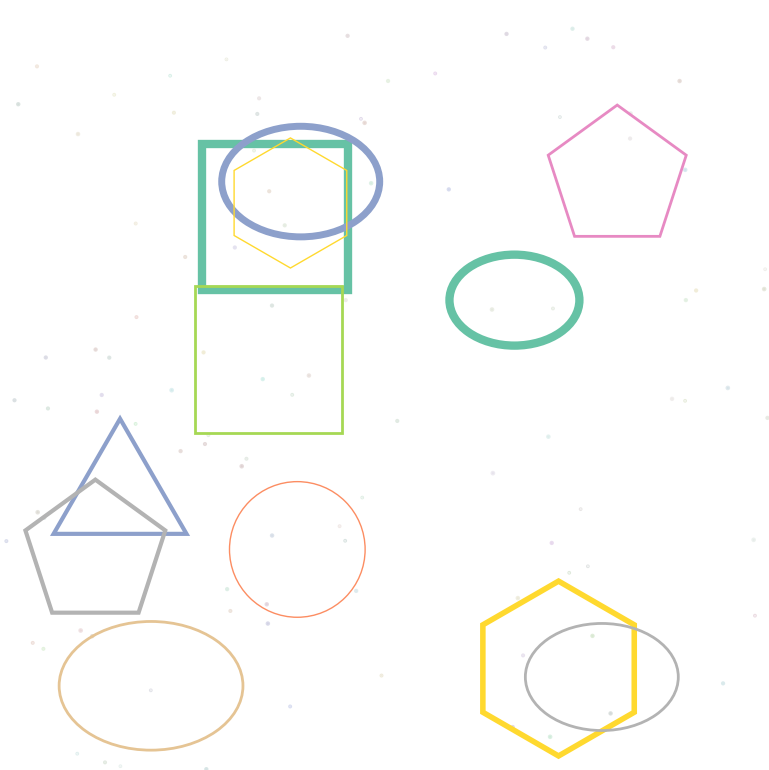[{"shape": "square", "thickness": 3, "radius": 0.48, "center": [0.357, 0.718]}, {"shape": "oval", "thickness": 3, "radius": 0.42, "center": [0.668, 0.61]}, {"shape": "circle", "thickness": 0.5, "radius": 0.44, "center": [0.386, 0.286]}, {"shape": "oval", "thickness": 2.5, "radius": 0.51, "center": [0.391, 0.764]}, {"shape": "triangle", "thickness": 1.5, "radius": 0.5, "center": [0.156, 0.357]}, {"shape": "pentagon", "thickness": 1, "radius": 0.47, "center": [0.802, 0.769]}, {"shape": "square", "thickness": 1, "radius": 0.48, "center": [0.349, 0.533]}, {"shape": "hexagon", "thickness": 0.5, "radius": 0.42, "center": [0.377, 0.736]}, {"shape": "hexagon", "thickness": 2, "radius": 0.57, "center": [0.725, 0.132]}, {"shape": "oval", "thickness": 1, "radius": 0.6, "center": [0.196, 0.109]}, {"shape": "pentagon", "thickness": 1.5, "radius": 0.48, "center": [0.124, 0.282]}, {"shape": "oval", "thickness": 1, "radius": 0.5, "center": [0.782, 0.121]}]